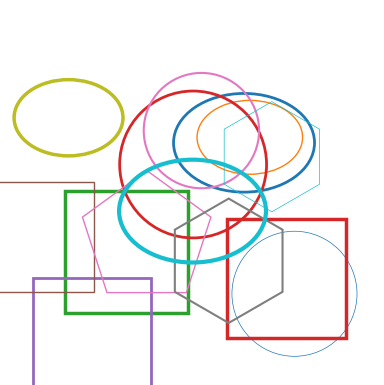[{"shape": "circle", "thickness": 0.5, "radius": 0.81, "center": [0.765, 0.237]}, {"shape": "oval", "thickness": 2, "radius": 0.92, "center": [0.634, 0.629]}, {"shape": "oval", "thickness": 1, "radius": 0.69, "center": [0.649, 0.643]}, {"shape": "square", "thickness": 2.5, "radius": 0.8, "center": [0.328, 0.346]}, {"shape": "circle", "thickness": 2, "radius": 0.95, "center": [0.502, 0.573]}, {"shape": "square", "thickness": 2.5, "radius": 0.77, "center": [0.745, 0.277]}, {"shape": "square", "thickness": 2, "radius": 0.77, "center": [0.238, 0.126]}, {"shape": "square", "thickness": 1, "radius": 0.72, "center": [0.101, 0.385]}, {"shape": "pentagon", "thickness": 1, "radius": 0.88, "center": [0.381, 0.382]}, {"shape": "circle", "thickness": 1.5, "radius": 0.75, "center": [0.523, 0.661]}, {"shape": "hexagon", "thickness": 1.5, "radius": 0.81, "center": [0.594, 0.323]}, {"shape": "oval", "thickness": 2.5, "radius": 0.71, "center": [0.178, 0.694]}, {"shape": "oval", "thickness": 3, "radius": 0.95, "center": [0.5, 0.452]}, {"shape": "hexagon", "thickness": 0.5, "radius": 0.72, "center": [0.706, 0.593]}]